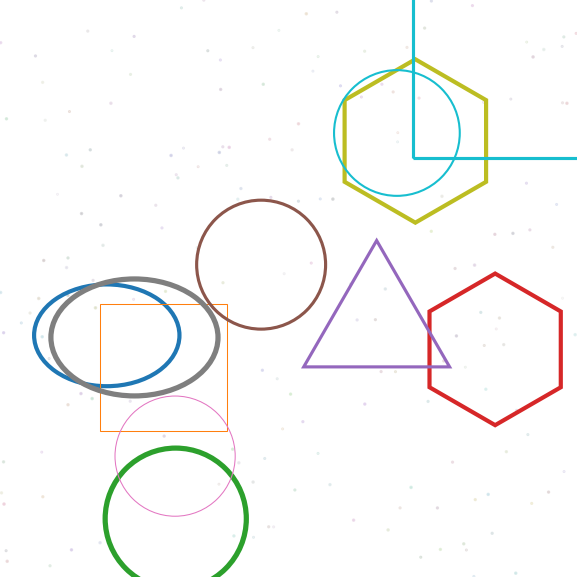[{"shape": "oval", "thickness": 2, "radius": 0.63, "center": [0.185, 0.419]}, {"shape": "square", "thickness": 0.5, "radius": 0.55, "center": [0.283, 0.363]}, {"shape": "circle", "thickness": 2.5, "radius": 0.61, "center": [0.304, 0.101]}, {"shape": "hexagon", "thickness": 2, "radius": 0.66, "center": [0.857, 0.394]}, {"shape": "triangle", "thickness": 1.5, "radius": 0.73, "center": [0.652, 0.437]}, {"shape": "circle", "thickness": 1.5, "radius": 0.56, "center": [0.452, 0.541]}, {"shape": "circle", "thickness": 0.5, "radius": 0.52, "center": [0.303, 0.209]}, {"shape": "oval", "thickness": 2.5, "radius": 0.72, "center": [0.233, 0.415]}, {"shape": "hexagon", "thickness": 2, "radius": 0.71, "center": [0.719, 0.755]}, {"shape": "circle", "thickness": 1, "radius": 0.54, "center": [0.687, 0.769]}, {"shape": "square", "thickness": 1.5, "radius": 0.75, "center": [0.865, 0.876]}]